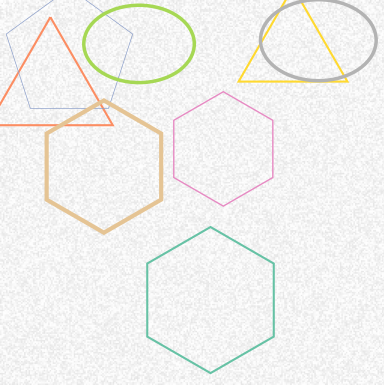[{"shape": "hexagon", "thickness": 1.5, "radius": 0.95, "center": [0.547, 0.221]}, {"shape": "triangle", "thickness": 1.5, "radius": 0.94, "center": [0.131, 0.768]}, {"shape": "pentagon", "thickness": 0.5, "radius": 0.86, "center": [0.18, 0.858]}, {"shape": "hexagon", "thickness": 1, "radius": 0.74, "center": [0.58, 0.613]}, {"shape": "oval", "thickness": 2.5, "radius": 0.72, "center": [0.361, 0.886]}, {"shape": "triangle", "thickness": 1.5, "radius": 0.82, "center": [0.761, 0.87]}, {"shape": "hexagon", "thickness": 3, "radius": 0.86, "center": [0.27, 0.567]}, {"shape": "oval", "thickness": 2.5, "radius": 0.75, "center": [0.827, 0.896]}]